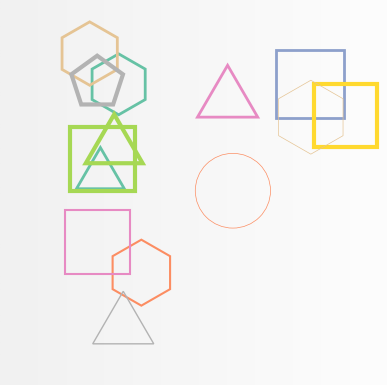[{"shape": "hexagon", "thickness": 2, "radius": 0.4, "center": [0.306, 0.781]}, {"shape": "triangle", "thickness": 2, "radius": 0.36, "center": [0.259, 0.545]}, {"shape": "circle", "thickness": 0.5, "radius": 0.49, "center": [0.601, 0.505]}, {"shape": "hexagon", "thickness": 1.5, "radius": 0.43, "center": [0.365, 0.292]}, {"shape": "square", "thickness": 2, "radius": 0.44, "center": [0.8, 0.782]}, {"shape": "triangle", "thickness": 2, "radius": 0.45, "center": [0.587, 0.741]}, {"shape": "square", "thickness": 1.5, "radius": 0.42, "center": [0.252, 0.372]}, {"shape": "triangle", "thickness": 3, "radius": 0.42, "center": [0.295, 0.618]}, {"shape": "square", "thickness": 3, "radius": 0.42, "center": [0.263, 0.587]}, {"shape": "square", "thickness": 3, "radius": 0.4, "center": [0.892, 0.7]}, {"shape": "hexagon", "thickness": 0.5, "radius": 0.48, "center": [0.802, 0.696]}, {"shape": "hexagon", "thickness": 2, "radius": 0.41, "center": [0.231, 0.861]}, {"shape": "triangle", "thickness": 1, "radius": 0.45, "center": [0.318, 0.152]}, {"shape": "pentagon", "thickness": 3, "radius": 0.35, "center": [0.251, 0.785]}]